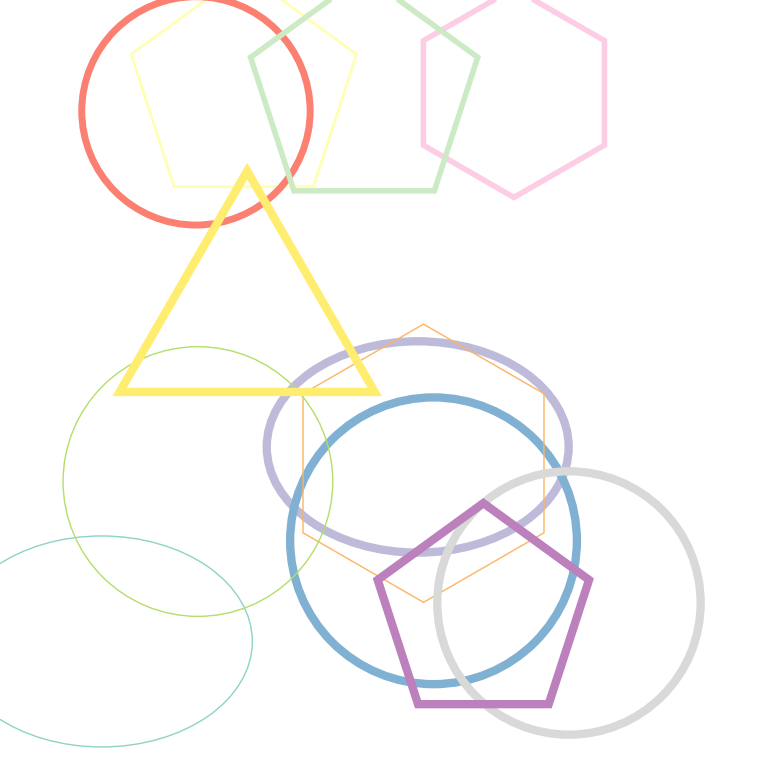[{"shape": "oval", "thickness": 0.5, "radius": 0.98, "center": [0.132, 0.167]}, {"shape": "pentagon", "thickness": 1, "radius": 0.77, "center": [0.317, 0.882]}, {"shape": "oval", "thickness": 3, "radius": 0.98, "center": [0.542, 0.42]}, {"shape": "circle", "thickness": 2.5, "radius": 0.74, "center": [0.254, 0.856]}, {"shape": "circle", "thickness": 3, "radius": 0.93, "center": [0.563, 0.298]}, {"shape": "hexagon", "thickness": 0.5, "radius": 0.9, "center": [0.55, 0.398]}, {"shape": "circle", "thickness": 0.5, "radius": 0.88, "center": [0.257, 0.375]}, {"shape": "hexagon", "thickness": 2, "radius": 0.68, "center": [0.667, 0.879]}, {"shape": "circle", "thickness": 3, "radius": 0.86, "center": [0.739, 0.217]}, {"shape": "pentagon", "thickness": 3, "radius": 0.72, "center": [0.628, 0.202]}, {"shape": "pentagon", "thickness": 2, "radius": 0.78, "center": [0.473, 0.878]}, {"shape": "triangle", "thickness": 3, "radius": 0.96, "center": [0.321, 0.587]}]